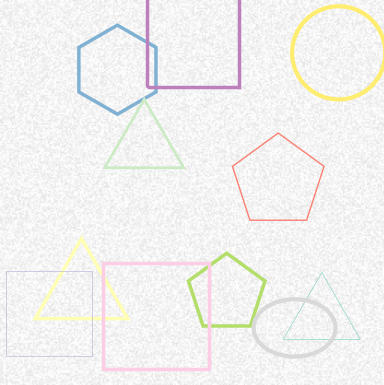[{"shape": "triangle", "thickness": 0.5, "radius": 0.58, "center": [0.836, 0.176]}, {"shape": "triangle", "thickness": 2.5, "radius": 0.69, "center": [0.212, 0.242]}, {"shape": "square", "thickness": 0.5, "radius": 0.56, "center": [0.127, 0.186]}, {"shape": "pentagon", "thickness": 1, "radius": 0.63, "center": [0.723, 0.529]}, {"shape": "hexagon", "thickness": 2.5, "radius": 0.58, "center": [0.305, 0.819]}, {"shape": "pentagon", "thickness": 2.5, "radius": 0.52, "center": [0.589, 0.238]}, {"shape": "square", "thickness": 2.5, "radius": 0.69, "center": [0.405, 0.18]}, {"shape": "oval", "thickness": 3, "radius": 0.53, "center": [0.765, 0.148]}, {"shape": "square", "thickness": 2.5, "radius": 0.6, "center": [0.502, 0.895]}, {"shape": "triangle", "thickness": 2, "radius": 0.59, "center": [0.375, 0.624]}, {"shape": "circle", "thickness": 3, "radius": 0.6, "center": [0.88, 0.863]}]